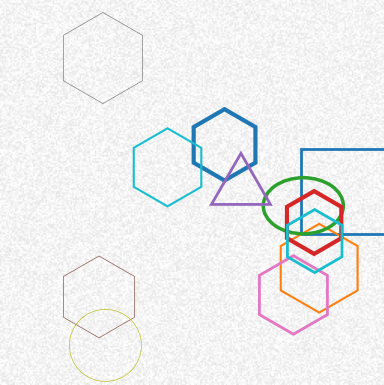[{"shape": "hexagon", "thickness": 3, "radius": 0.46, "center": [0.583, 0.624]}, {"shape": "square", "thickness": 2, "radius": 0.55, "center": [0.892, 0.502]}, {"shape": "hexagon", "thickness": 1.5, "radius": 0.58, "center": [0.829, 0.303]}, {"shape": "oval", "thickness": 2.5, "radius": 0.52, "center": [0.788, 0.466]}, {"shape": "hexagon", "thickness": 3, "radius": 0.41, "center": [0.816, 0.422]}, {"shape": "triangle", "thickness": 2, "radius": 0.44, "center": [0.626, 0.513]}, {"shape": "hexagon", "thickness": 0.5, "radius": 0.53, "center": [0.257, 0.229]}, {"shape": "hexagon", "thickness": 2, "radius": 0.51, "center": [0.762, 0.234]}, {"shape": "hexagon", "thickness": 0.5, "radius": 0.59, "center": [0.267, 0.849]}, {"shape": "circle", "thickness": 0.5, "radius": 0.47, "center": [0.274, 0.103]}, {"shape": "hexagon", "thickness": 2, "radius": 0.41, "center": [0.817, 0.374]}, {"shape": "hexagon", "thickness": 1.5, "radius": 0.51, "center": [0.435, 0.565]}]